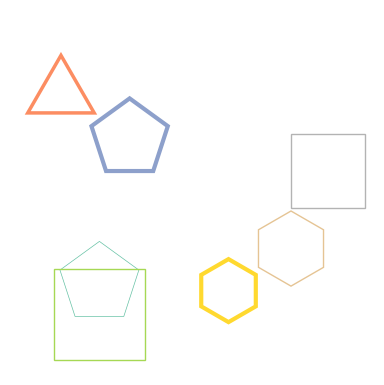[{"shape": "pentagon", "thickness": 0.5, "radius": 0.54, "center": [0.258, 0.265]}, {"shape": "triangle", "thickness": 2.5, "radius": 0.5, "center": [0.158, 0.757]}, {"shape": "pentagon", "thickness": 3, "radius": 0.52, "center": [0.337, 0.64]}, {"shape": "square", "thickness": 1, "radius": 0.59, "center": [0.259, 0.183]}, {"shape": "hexagon", "thickness": 3, "radius": 0.41, "center": [0.594, 0.245]}, {"shape": "hexagon", "thickness": 1, "radius": 0.49, "center": [0.756, 0.354]}, {"shape": "square", "thickness": 1, "radius": 0.48, "center": [0.852, 0.556]}]